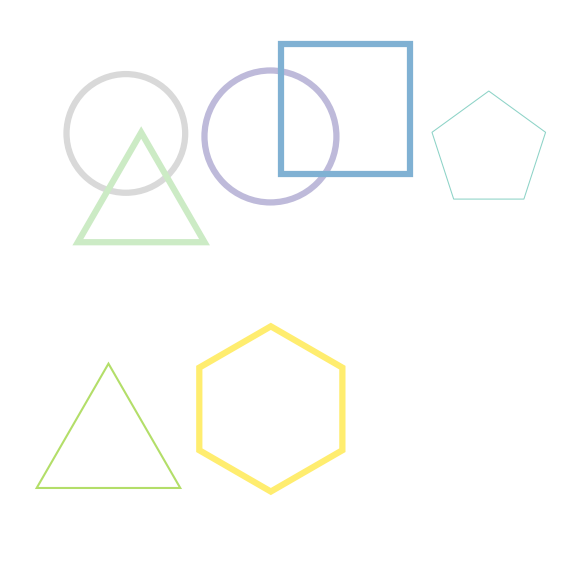[{"shape": "pentagon", "thickness": 0.5, "radius": 0.52, "center": [0.846, 0.738]}, {"shape": "circle", "thickness": 3, "radius": 0.57, "center": [0.468, 0.763]}, {"shape": "square", "thickness": 3, "radius": 0.56, "center": [0.598, 0.81]}, {"shape": "triangle", "thickness": 1, "radius": 0.72, "center": [0.188, 0.226]}, {"shape": "circle", "thickness": 3, "radius": 0.51, "center": [0.218, 0.768]}, {"shape": "triangle", "thickness": 3, "radius": 0.63, "center": [0.244, 0.643]}, {"shape": "hexagon", "thickness": 3, "radius": 0.72, "center": [0.469, 0.291]}]